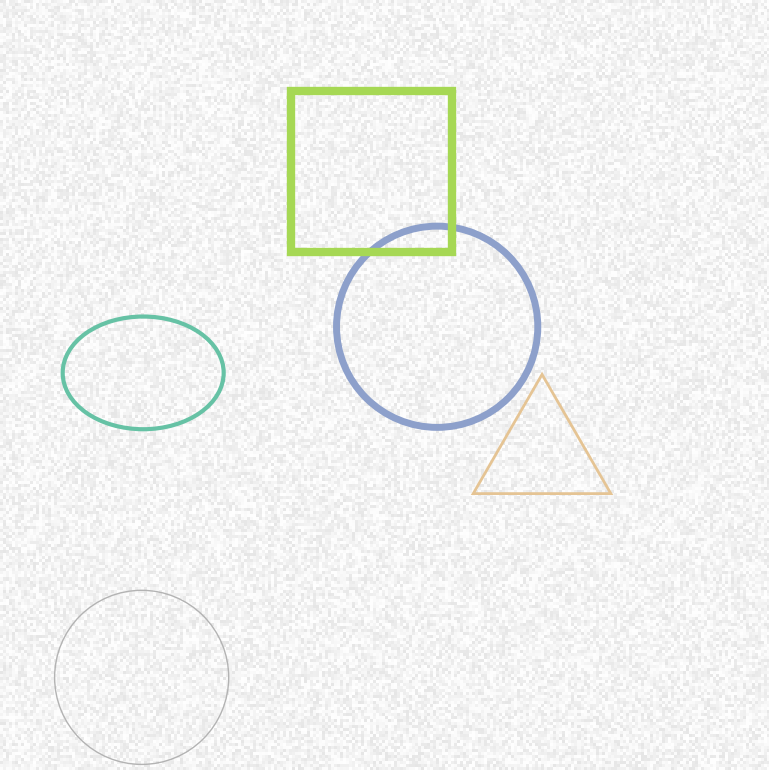[{"shape": "oval", "thickness": 1.5, "radius": 0.52, "center": [0.186, 0.516]}, {"shape": "circle", "thickness": 2.5, "radius": 0.65, "center": [0.568, 0.576]}, {"shape": "square", "thickness": 3, "radius": 0.52, "center": [0.482, 0.778]}, {"shape": "triangle", "thickness": 1, "radius": 0.52, "center": [0.704, 0.411]}, {"shape": "circle", "thickness": 0.5, "radius": 0.57, "center": [0.184, 0.12]}]